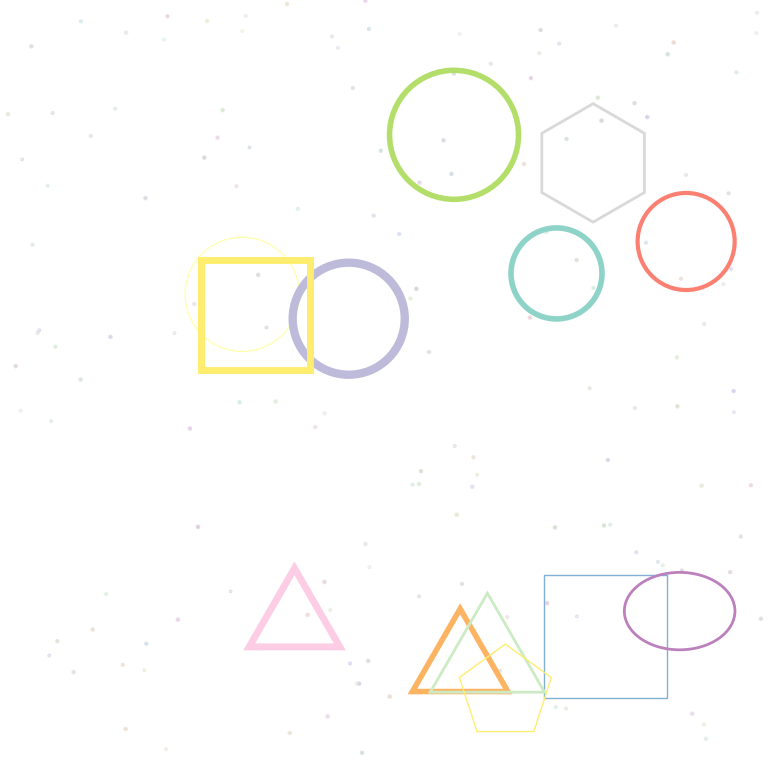[{"shape": "circle", "thickness": 2, "radius": 0.3, "center": [0.723, 0.645]}, {"shape": "circle", "thickness": 0.5, "radius": 0.37, "center": [0.315, 0.618]}, {"shape": "circle", "thickness": 3, "radius": 0.36, "center": [0.453, 0.586]}, {"shape": "circle", "thickness": 1.5, "radius": 0.32, "center": [0.891, 0.686]}, {"shape": "square", "thickness": 0.5, "radius": 0.4, "center": [0.787, 0.173]}, {"shape": "triangle", "thickness": 2, "radius": 0.36, "center": [0.598, 0.138]}, {"shape": "circle", "thickness": 2, "radius": 0.42, "center": [0.59, 0.825]}, {"shape": "triangle", "thickness": 2.5, "radius": 0.34, "center": [0.382, 0.194]}, {"shape": "hexagon", "thickness": 1, "radius": 0.38, "center": [0.77, 0.788]}, {"shape": "oval", "thickness": 1, "radius": 0.36, "center": [0.883, 0.206]}, {"shape": "triangle", "thickness": 1, "radius": 0.43, "center": [0.633, 0.144]}, {"shape": "square", "thickness": 2.5, "radius": 0.36, "center": [0.332, 0.591]}, {"shape": "pentagon", "thickness": 0.5, "radius": 0.31, "center": [0.656, 0.101]}]